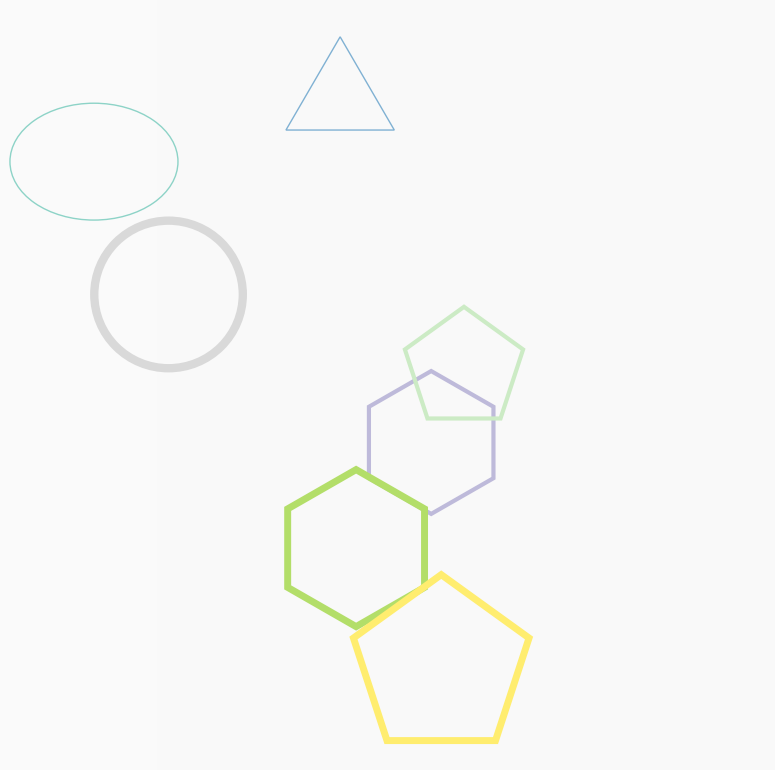[{"shape": "oval", "thickness": 0.5, "radius": 0.54, "center": [0.121, 0.79]}, {"shape": "hexagon", "thickness": 1.5, "radius": 0.46, "center": [0.556, 0.425]}, {"shape": "triangle", "thickness": 0.5, "radius": 0.4, "center": [0.439, 0.871]}, {"shape": "hexagon", "thickness": 2.5, "radius": 0.51, "center": [0.459, 0.288]}, {"shape": "circle", "thickness": 3, "radius": 0.48, "center": [0.217, 0.618]}, {"shape": "pentagon", "thickness": 1.5, "radius": 0.4, "center": [0.599, 0.521]}, {"shape": "pentagon", "thickness": 2.5, "radius": 0.6, "center": [0.569, 0.135]}]